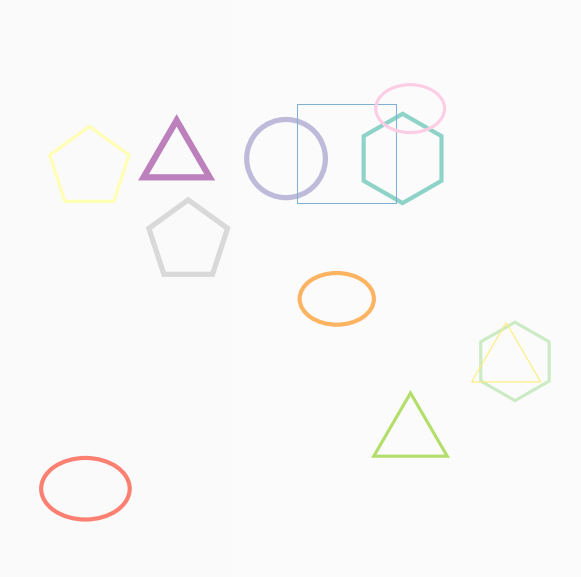[{"shape": "hexagon", "thickness": 2, "radius": 0.39, "center": [0.693, 0.725]}, {"shape": "pentagon", "thickness": 1.5, "radius": 0.36, "center": [0.154, 0.709]}, {"shape": "circle", "thickness": 2.5, "radius": 0.34, "center": [0.492, 0.725]}, {"shape": "oval", "thickness": 2, "radius": 0.38, "center": [0.147, 0.153]}, {"shape": "square", "thickness": 0.5, "radius": 0.43, "center": [0.596, 0.733]}, {"shape": "oval", "thickness": 2, "radius": 0.32, "center": [0.579, 0.482]}, {"shape": "triangle", "thickness": 1.5, "radius": 0.36, "center": [0.706, 0.246]}, {"shape": "oval", "thickness": 1.5, "radius": 0.3, "center": [0.706, 0.811]}, {"shape": "pentagon", "thickness": 2.5, "radius": 0.36, "center": [0.324, 0.582]}, {"shape": "triangle", "thickness": 3, "radius": 0.33, "center": [0.304, 0.725]}, {"shape": "hexagon", "thickness": 1.5, "radius": 0.34, "center": [0.886, 0.373]}, {"shape": "triangle", "thickness": 0.5, "radius": 0.34, "center": [0.871, 0.372]}]